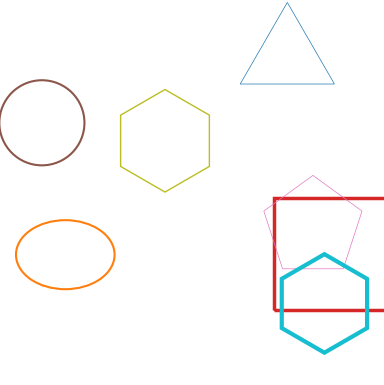[{"shape": "triangle", "thickness": 0.5, "radius": 0.71, "center": [0.746, 0.852]}, {"shape": "oval", "thickness": 1.5, "radius": 0.64, "center": [0.17, 0.338]}, {"shape": "square", "thickness": 2.5, "radius": 0.73, "center": [0.858, 0.341]}, {"shape": "circle", "thickness": 1.5, "radius": 0.55, "center": [0.109, 0.681]}, {"shape": "pentagon", "thickness": 0.5, "radius": 0.67, "center": [0.813, 0.41]}, {"shape": "hexagon", "thickness": 1, "radius": 0.67, "center": [0.429, 0.634]}, {"shape": "hexagon", "thickness": 3, "radius": 0.64, "center": [0.843, 0.212]}]